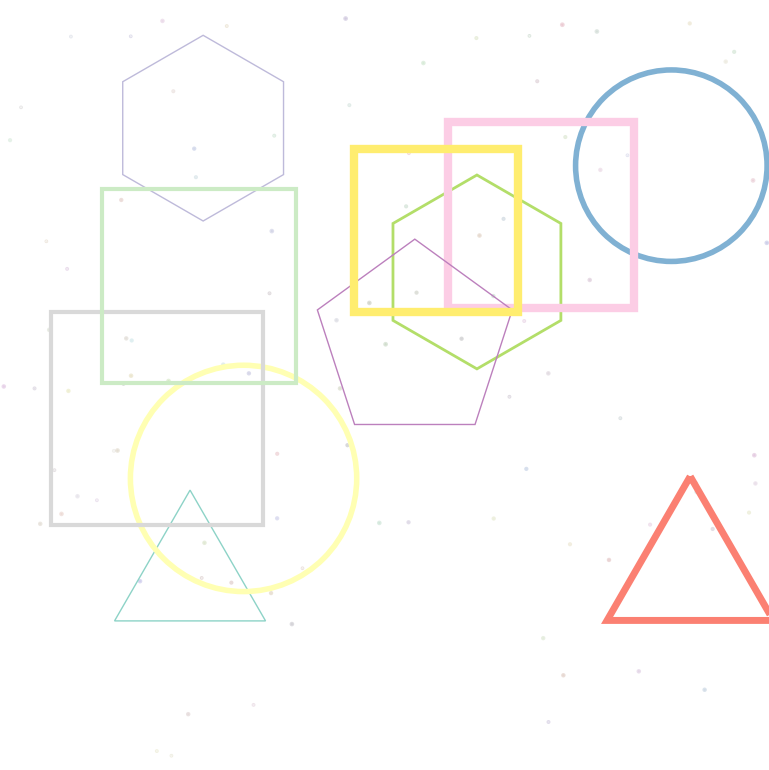[{"shape": "triangle", "thickness": 0.5, "radius": 0.57, "center": [0.247, 0.25]}, {"shape": "circle", "thickness": 2, "radius": 0.73, "center": [0.316, 0.379]}, {"shape": "hexagon", "thickness": 0.5, "radius": 0.6, "center": [0.264, 0.834]}, {"shape": "triangle", "thickness": 2.5, "radius": 0.62, "center": [0.896, 0.257]}, {"shape": "circle", "thickness": 2, "radius": 0.62, "center": [0.872, 0.785]}, {"shape": "hexagon", "thickness": 1, "radius": 0.63, "center": [0.619, 0.647]}, {"shape": "square", "thickness": 3, "radius": 0.6, "center": [0.703, 0.72]}, {"shape": "square", "thickness": 1.5, "radius": 0.69, "center": [0.204, 0.456]}, {"shape": "pentagon", "thickness": 0.5, "radius": 0.67, "center": [0.539, 0.556]}, {"shape": "square", "thickness": 1.5, "radius": 0.63, "center": [0.259, 0.629]}, {"shape": "square", "thickness": 3, "radius": 0.53, "center": [0.566, 0.701]}]